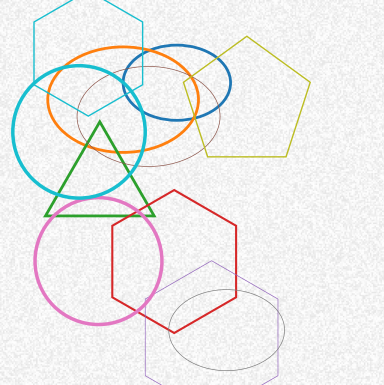[{"shape": "oval", "thickness": 2, "radius": 0.7, "center": [0.459, 0.785]}, {"shape": "oval", "thickness": 2, "radius": 0.98, "center": [0.32, 0.741]}, {"shape": "triangle", "thickness": 2, "radius": 0.81, "center": [0.259, 0.521]}, {"shape": "hexagon", "thickness": 1.5, "radius": 0.93, "center": [0.452, 0.321]}, {"shape": "hexagon", "thickness": 0.5, "radius": 1.0, "center": [0.55, 0.124]}, {"shape": "oval", "thickness": 0.5, "radius": 0.93, "center": [0.386, 0.697]}, {"shape": "circle", "thickness": 2.5, "radius": 0.82, "center": [0.256, 0.322]}, {"shape": "oval", "thickness": 0.5, "radius": 0.75, "center": [0.589, 0.143]}, {"shape": "pentagon", "thickness": 1, "radius": 0.87, "center": [0.641, 0.733]}, {"shape": "hexagon", "thickness": 1, "radius": 0.81, "center": [0.229, 0.861]}, {"shape": "circle", "thickness": 2.5, "radius": 0.86, "center": [0.205, 0.657]}]